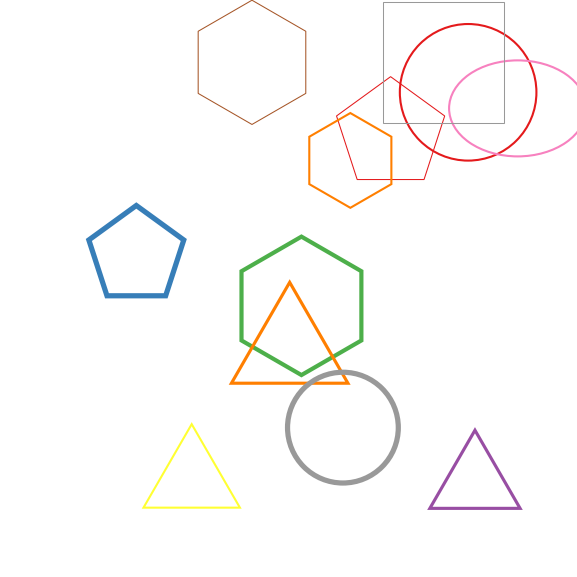[{"shape": "pentagon", "thickness": 0.5, "radius": 0.49, "center": [0.676, 0.768]}, {"shape": "circle", "thickness": 1, "radius": 0.59, "center": [0.811, 0.839]}, {"shape": "pentagon", "thickness": 2.5, "radius": 0.43, "center": [0.236, 0.557]}, {"shape": "hexagon", "thickness": 2, "radius": 0.6, "center": [0.522, 0.47]}, {"shape": "triangle", "thickness": 1.5, "radius": 0.45, "center": [0.822, 0.164]}, {"shape": "hexagon", "thickness": 1, "radius": 0.41, "center": [0.607, 0.721]}, {"shape": "triangle", "thickness": 1.5, "radius": 0.58, "center": [0.502, 0.394]}, {"shape": "triangle", "thickness": 1, "radius": 0.48, "center": [0.332, 0.168]}, {"shape": "hexagon", "thickness": 0.5, "radius": 0.54, "center": [0.436, 0.891]}, {"shape": "oval", "thickness": 1, "radius": 0.59, "center": [0.896, 0.811]}, {"shape": "square", "thickness": 0.5, "radius": 0.53, "center": [0.768, 0.89]}, {"shape": "circle", "thickness": 2.5, "radius": 0.48, "center": [0.594, 0.259]}]